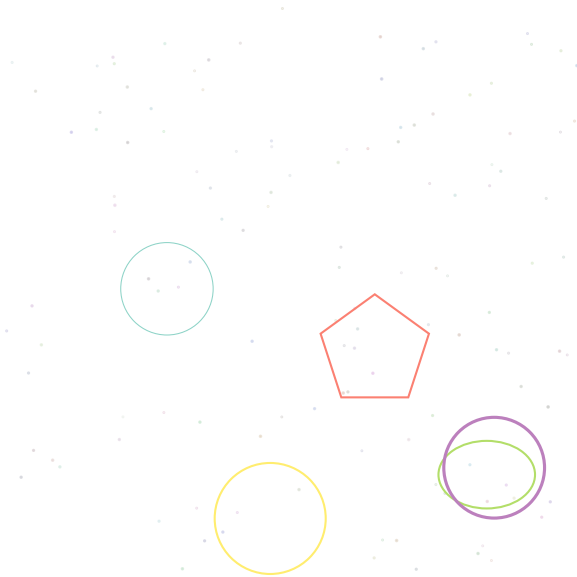[{"shape": "circle", "thickness": 0.5, "radius": 0.4, "center": [0.289, 0.499]}, {"shape": "pentagon", "thickness": 1, "radius": 0.49, "center": [0.649, 0.391]}, {"shape": "oval", "thickness": 1, "radius": 0.42, "center": [0.843, 0.177]}, {"shape": "circle", "thickness": 1.5, "radius": 0.44, "center": [0.856, 0.189]}, {"shape": "circle", "thickness": 1, "radius": 0.48, "center": [0.468, 0.101]}]